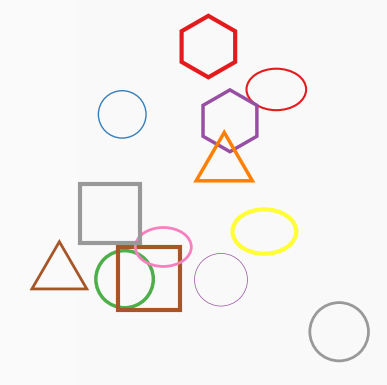[{"shape": "oval", "thickness": 1.5, "radius": 0.38, "center": [0.713, 0.768]}, {"shape": "hexagon", "thickness": 3, "radius": 0.4, "center": [0.538, 0.879]}, {"shape": "circle", "thickness": 1, "radius": 0.31, "center": [0.315, 0.703]}, {"shape": "circle", "thickness": 2.5, "radius": 0.37, "center": [0.321, 0.275]}, {"shape": "hexagon", "thickness": 2.5, "radius": 0.4, "center": [0.593, 0.686]}, {"shape": "circle", "thickness": 0.5, "radius": 0.34, "center": [0.57, 0.273]}, {"shape": "triangle", "thickness": 2.5, "radius": 0.42, "center": [0.579, 0.572]}, {"shape": "oval", "thickness": 3, "radius": 0.41, "center": [0.682, 0.399]}, {"shape": "square", "thickness": 3, "radius": 0.4, "center": [0.385, 0.277]}, {"shape": "triangle", "thickness": 2, "radius": 0.41, "center": [0.153, 0.29]}, {"shape": "oval", "thickness": 2, "radius": 0.36, "center": [0.421, 0.358]}, {"shape": "circle", "thickness": 2, "radius": 0.38, "center": [0.875, 0.138]}, {"shape": "square", "thickness": 3, "radius": 0.39, "center": [0.284, 0.445]}]